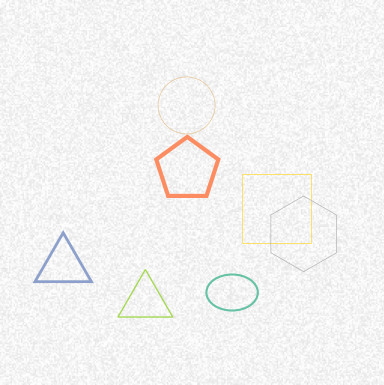[{"shape": "oval", "thickness": 1.5, "radius": 0.33, "center": [0.603, 0.24]}, {"shape": "pentagon", "thickness": 3, "radius": 0.42, "center": [0.487, 0.56]}, {"shape": "triangle", "thickness": 2, "radius": 0.42, "center": [0.164, 0.311]}, {"shape": "triangle", "thickness": 1, "radius": 0.41, "center": [0.378, 0.218]}, {"shape": "square", "thickness": 0.5, "radius": 0.45, "center": [0.718, 0.458]}, {"shape": "circle", "thickness": 0.5, "radius": 0.37, "center": [0.485, 0.726]}, {"shape": "hexagon", "thickness": 0.5, "radius": 0.49, "center": [0.789, 0.393]}]